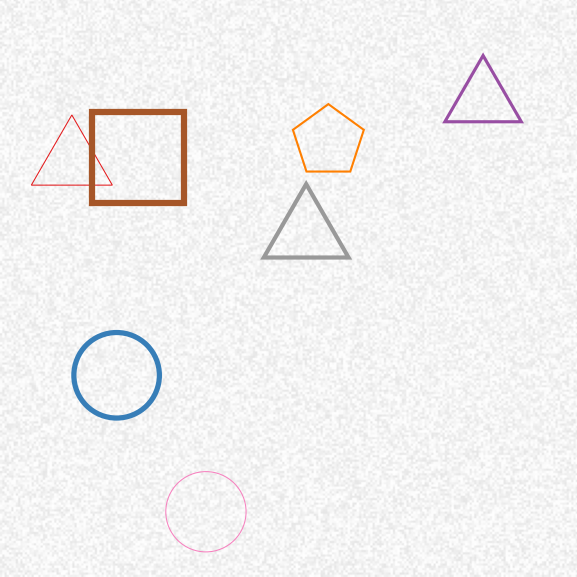[{"shape": "triangle", "thickness": 0.5, "radius": 0.41, "center": [0.124, 0.719]}, {"shape": "circle", "thickness": 2.5, "radius": 0.37, "center": [0.202, 0.349]}, {"shape": "triangle", "thickness": 1.5, "radius": 0.38, "center": [0.837, 0.827]}, {"shape": "pentagon", "thickness": 1, "radius": 0.32, "center": [0.569, 0.754]}, {"shape": "square", "thickness": 3, "radius": 0.4, "center": [0.238, 0.726]}, {"shape": "circle", "thickness": 0.5, "radius": 0.35, "center": [0.357, 0.113]}, {"shape": "triangle", "thickness": 2, "radius": 0.42, "center": [0.53, 0.596]}]